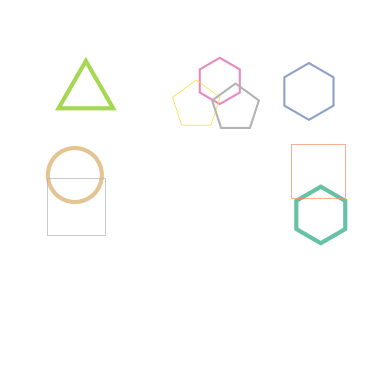[{"shape": "hexagon", "thickness": 3, "radius": 0.37, "center": [0.833, 0.442]}, {"shape": "square", "thickness": 0.5, "radius": 0.35, "center": [0.825, 0.557]}, {"shape": "hexagon", "thickness": 1.5, "radius": 0.37, "center": [0.802, 0.762]}, {"shape": "hexagon", "thickness": 1.5, "radius": 0.3, "center": [0.571, 0.79]}, {"shape": "triangle", "thickness": 3, "radius": 0.41, "center": [0.223, 0.76]}, {"shape": "pentagon", "thickness": 0.5, "radius": 0.32, "center": [0.51, 0.727]}, {"shape": "circle", "thickness": 3, "radius": 0.35, "center": [0.194, 0.545]}, {"shape": "square", "thickness": 0.5, "radius": 0.38, "center": [0.196, 0.464]}, {"shape": "pentagon", "thickness": 1.5, "radius": 0.32, "center": [0.612, 0.719]}]